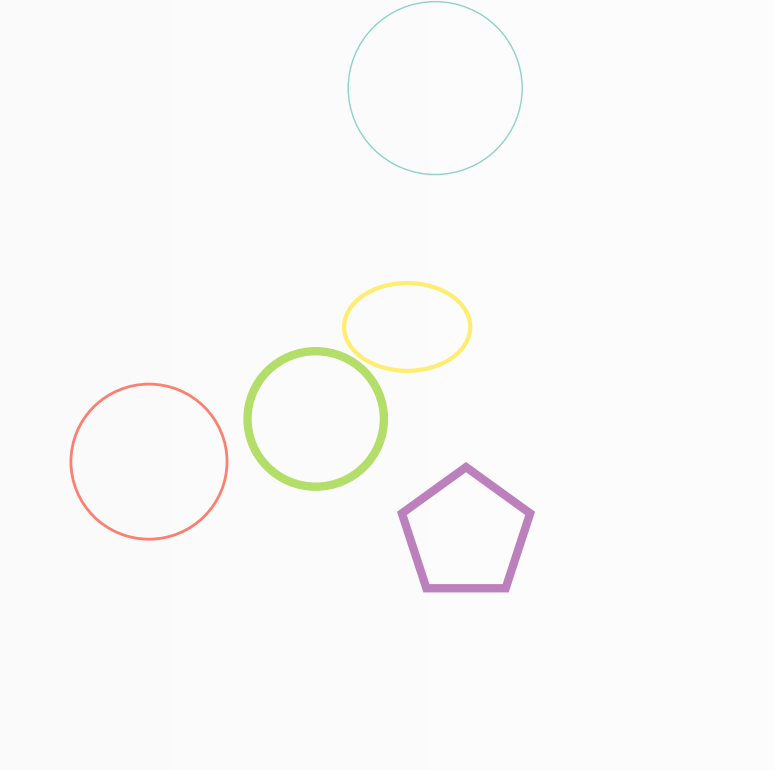[{"shape": "circle", "thickness": 0.5, "radius": 0.56, "center": [0.562, 0.886]}, {"shape": "circle", "thickness": 1, "radius": 0.5, "center": [0.192, 0.4]}, {"shape": "circle", "thickness": 3, "radius": 0.44, "center": [0.407, 0.456]}, {"shape": "pentagon", "thickness": 3, "radius": 0.43, "center": [0.601, 0.306]}, {"shape": "oval", "thickness": 1.5, "radius": 0.41, "center": [0.525, 0.575]}]